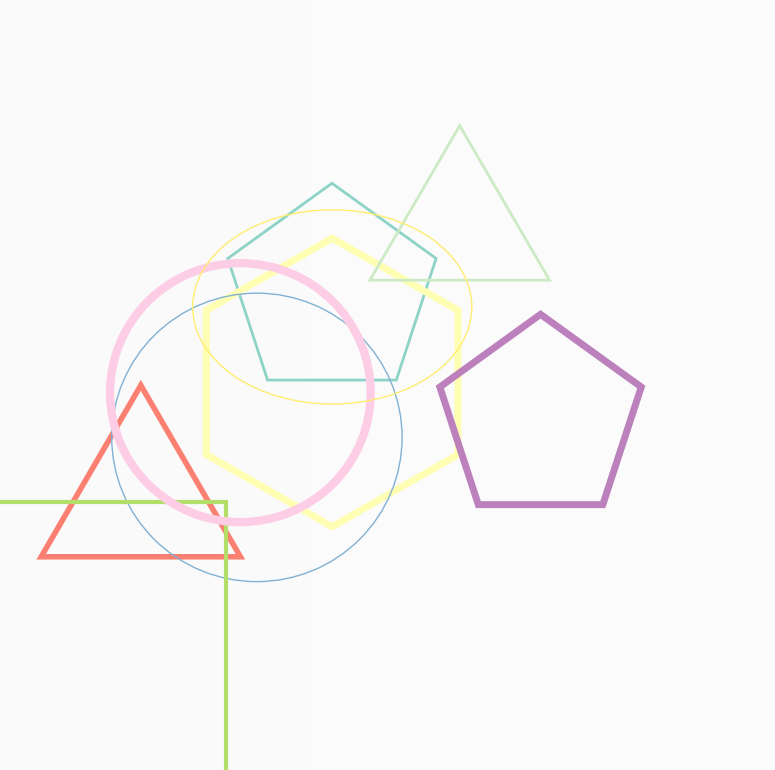[{"shape": "pentagon", "thickness": 1, "radius": 0.71, "center": [0.428, 0.621]}, {"shape": "hexagon", "thickness": 2.5, "radius": 0.94, "center": [0.429, 0.503]}, {"shape": "triangle", "thickness": 2, "radius": 0.74, "center": [0.182, 0.351]}, {"shape": "circle", "thickness": 0.5, "radius": 0.94, "center": [0.331, 0.432]}, {"shape": "square", "thickness": 1.5, "radius": 0.91, "center": [0.11, 0.167]}, {"shape": "circle", "thickness": 3, "radius": 0.84, "center": [0.31, 0.49]}, {"shape": "pentagon", "thickness": 2.5, "radius": 0.68, "center": [0.697, 0.455]}, {"shape": "triangle", "thickness": 1, "radius": 0.67, "center": [0.593, 0.703]}, {"shape": "oval", "thickness": 0.5, "radius": 0.9, "center": [0.429, 0.601]}]